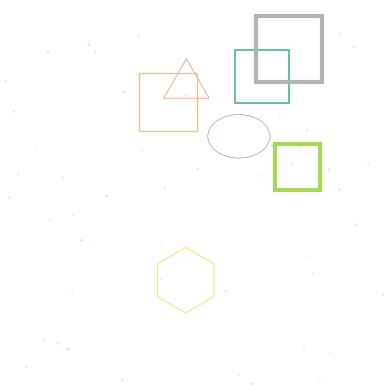[{"shape": "square", "thickness": 1.5, "radius": 0.35, "center": [0.68, 0.801]}, {"shape": "triangle", "thickness": 0.5, "radius": 0.34, "center": [0.484, 0.779]}, {"shape": "oval", "thickness": 0.5, "radius": 0.4, "center": [0.621, 0.646]}, {"shape": "square", "thickness": 3, "radius": 0.29, "center": [0.772, 0.566]}, {"shape": "hexagon", "thickness": 0.5, "radius": 0.42, "center": [0.482, 0.272]}, {"shape": "square", "thickness": 1, "radius": 0.38, "center": [0.437, 0.736]}, {"shape": "square", "thickness": 3, "radius": 0.43, "center": [0.751, 0.873]}]